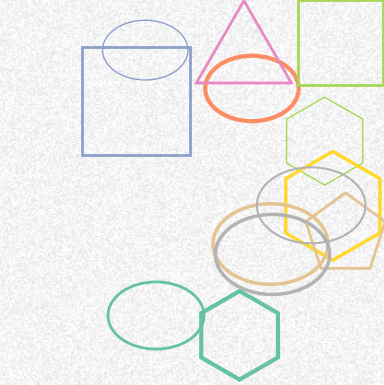[{"shape": "oval", "thickness": 2, "radius": 0.62, "center": [0.405, 0.18]}, {"shape": "hexagon", "thickness": 3, "radius": 0.57, "center": [0.622, 0.129]}, {"shape": "oval", "thickness": 3, "radius": 0.61, "center": [0.654, 0.77]}, {"shape": "oval", "thickness": 1, "radius": 0.55, "center": [0.377, 0.87]}, {"shape": "square", "thickness": 2, "radius": 0.71, "center": [0.353, 0.738]}, {"shape": "triangle", "thickness": 2, "radius": 0.71, "center": [0.634, 0.856]}, {"shape": "square", "thickness": 2, "radius": 0.55, "center": [0.884, 0.891]}, {"shape": "hexagon", "thickness": 1, "radius": 0.57, "center": [0.843, 0.634]}, {"shape": "hexagon", "thickness": 2.5, "radius": 0.71, "center": [0.864, 0.465]}, {"shape": "pentagon", "thickness": 2, "radius": 0.54, "center": [0.897, 0.391]}, {"shape": "oval", "thickness": 2.5, "radius": 0.75, "center": [0.703, 0.366]}, {"shape": "oval", "thickness": 2.5, "radius": 0.74, "center": [0.708, 0.339]}, {"shape": "oval", "thickness": 1.5, "radius": 0.71, "center": [0.808, 0.467]}]